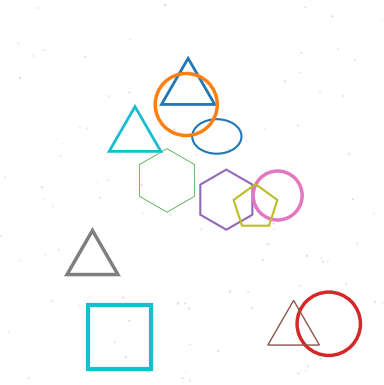[{"shape": "triangle", "thickness": 2, "radius": 0.4, "center": [0.489, 0.769]}, {"shape": "oval", "thickness": 1.5, "radius": 0.32, "center": [0.563, 0.646]}, {"shape": "circle", "thickness": 2.5, "radius": 0.4, "center": [0.484, 0.729]}, {"shape": "hexagon", "thickness": 0.5, "radius": 0.41, "center": [0.434, 0.531]}, {"shape": "circle", "thickness": 2.5, "radius": 0.41, "center": [0.854, 0.159]}, {"shape": "hexagon", "thickness": 1.5, "radius": 0.39, "center": [0.588, 0.481]}, {"shape": "triangle", "thickness": 1, "radius": 0.39, "center": [0.763, 0.142]}, {"shape": "circle", "thickness": 2.5, "radius": 0.32, "center": [0.721, 0.492]}, {"shape": "triangle", "thickness": 2.5, "radius": 0.38, "center": [0.24, 0.325]}, {"shape": "pentagon", "thickness": 1.5, "radius": 0.3, "center": [0.664, 0.462]}, {"shape": "triangle", "thickness": 2, "radius": 0.39, "center": [0.351, 0.646]}, {"shape": "square", "thickness": 3, "radius": 0.41, "center": [0.31, 0.126]}]